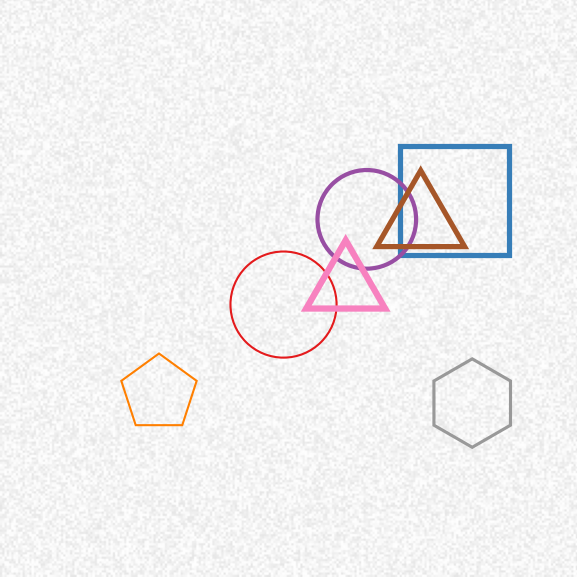[{"shape": "circle", "thickness": 1, "radius": 0.46, "center": [0.491, 0.472]}, {"shape": "square", "thickness": 2.5, "radius": 0.48, "center": [0.787, 0.652]}, {"shape": "circle", "thickness": 2, "radius": 0.43, "center": [0.635, 0.619]}, {"shape": "pentagon", "thickness": 1, "radius": 0.34, "center": [0.275, 0.318]}, {"shape": "triangle", "thickness": 2.5, "radius": 0.44, "center": [0.728, 0.616]}, {"shape": "triangle", "thickness": 3, "radius": 0.39, "center": [0.599, 0.504]}, {"shape": "hexagon", "thickness": 1.5, "radius": 0.38, "center": [0.818, 0.301]}]